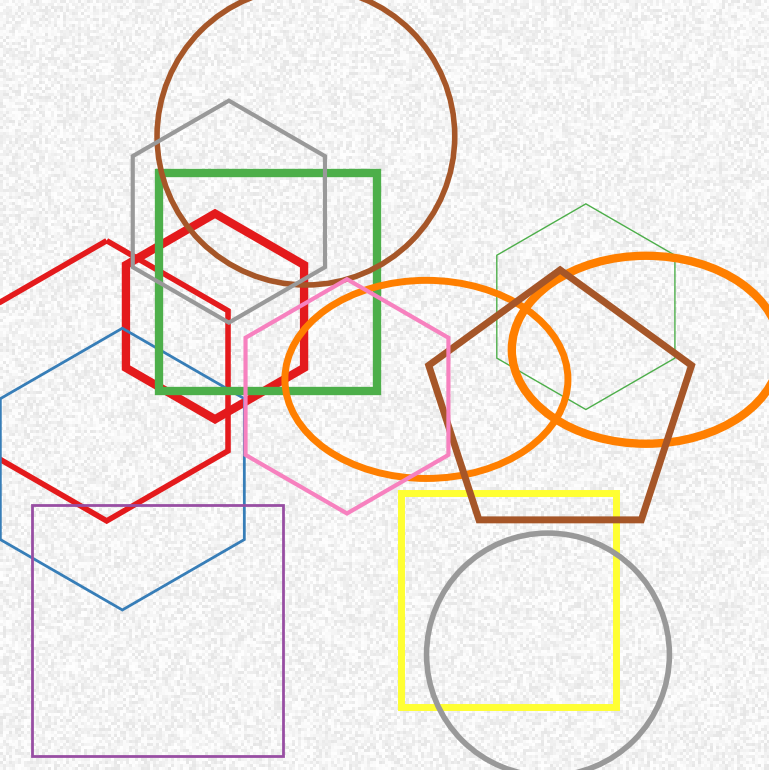[{"shape": "hexagon", "thickness": 3, "radius": 0.67, "center": [0.279, 0.589]}, {"shape": "hexagon", "thickness": 2, "radius": 0.91, "center": [0.139, 0.505]}, {"shape": "hexagon", "thickness": 1, "radius": 0.91, "center": [0.159, 0.391]}, {"shape": "hexagon", "thickness": 0.5, "radius": 0.67, "center": [0.761, 0.602]}, {"shape": "square", "thickness": 3, "radius": 0.71, "center": [0.349, 0.634]}, {"shape": "square", "thickness": 1, "radius": 0.81, "center": [0.205, 0.181]}, {"shape": "oval", "thickness": 2.5, "radius": 0.92, "center": [0.554, 0.507]}, {"shape": "oval", "thickness": 3, "radius": 0.87, "center": [0.839, 0.546]}, {"shape": "square", "thickness": 2.5, "radius": 0.7, "center": [0.66, 0.221]}, {"shape": "circle", "thickness": 2, "radius": 0.97, "center": [0.397, 0.823]}, {"shape": "pentagon", "thickness": 2.5, "radius": 0.9, "center": [0.727, 0.47]}, {"shape": "hexagon", "thickness": 1.5, "radius": 0.76, "center": [0.451, 0.485]}, {"shape": "circle", "thickness": 2, "radius": 0.79, "center": [0.712, 0.15]}, {"shape": "hexagon", "thickness": 1.5, "radius": 0.72, "center": [0.297, 0.725]}]